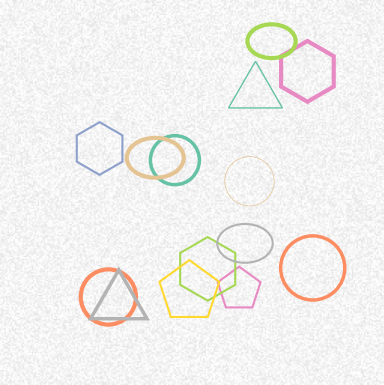[{"shape": "circle", "thickness": 2.5, "radius": 0.32, "center": [0.454, 0.584]}, {"shape": "triangle", "thickness": 1, "radius": 0.4, "center": [0.664, 0.76]}, {"shape": "circle", "thickness": 3, "radius": 0.36, "center": [0.281, 0.229]}, {"shape": "circle", "thickness": 2.5, "radius": 0.42, "center": [0.812, 0.304]}, {"shape": "hexagon", "thickness": 1.5, "radius": 0.34, "center": [0.259, 0.614]}, {"shape": "hexagon", "thickness": 3, "radius": 0.39, "center": [0.798, 0.815]}, {"shape": "pentagon", "thickness": 1.5, "radius": 0.29, "center": [0.621, 0.249]}, {"shape": "hexagon", "thickness": 1.5, "radius": 0.41, "center": [0.54, 0.302]}, {"shape": "oval", "thickness": 3, "radius": 0.31, "center": [0.705, 0.893]}, {"shape": "pentagon", "thickness": 1.5, "radius": 0.41, "center": [0.492, 0.243]}, {"shape": "oval", "thickness": 3, "radius": 0.37, "center": [0.403, 0.59]}, {"shape": "circle", "thickness": 0.5, "radius": 0.32, "center": [0.648, 0.529]}, {"shape": "triangle", "thickness": 2.5, "radius": 0.42, "center": [0.309, 0.214]}, {"shape": "oval", "thickness": 1.5, "radius": 0.36, "center": [0.636, 0.368]}]